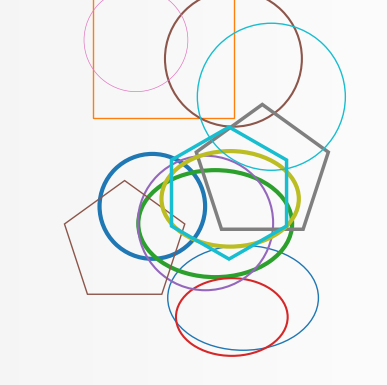[{"shape": "oval", "thickness": 1, "radius": 0.97, "center": [0.627, 0.226]}, {"shape": "circle", "thickness": 3, "radius": 0.68, "center": [0.393, 0.464]}, {"shape": "square", "thickness": 1, "radius": 0.91, "center": [0.421, 0.876]}, {"shape": "oval", "thickness": 3, "radius": 0.99, "center": [0.555, 0.419]}, {"shape": "oval", "thickness": 1.5, "radius": 0.72, "center": [0.598, 0.177]}, {"shape": "circle", "thickness": 1.5, "radius": 0.87, "center": [0.53, 0.421]}, {"shape": "circle", "thickness": 1.5, "radius": 0.88, "center": [0.602, 0.848]}, {"shape": "pentagon", "thickness": 1, "radius": 0.82, "center": [0.322, 0.368]}, {"shape": "circle", "thickness": 0.5, "radius": 0.67, "center": [0.351, 0.896]}, {"shape": "pentagon", "thickness": 2.5, "radius": 0.9, "center": [0.677, 0.549]}, {"shape": "oval", "thickness": 3, "radius": 0.89, "center": [0.594, 0.483]}, {"shape": "hexagon", "thickness": 2.5, "radius": 0.86, "center": [0.591, 0.499]}, {"shape": "circle", "thickness": 1, "radius": 0.95, "center": [0.7, 0.749]}]